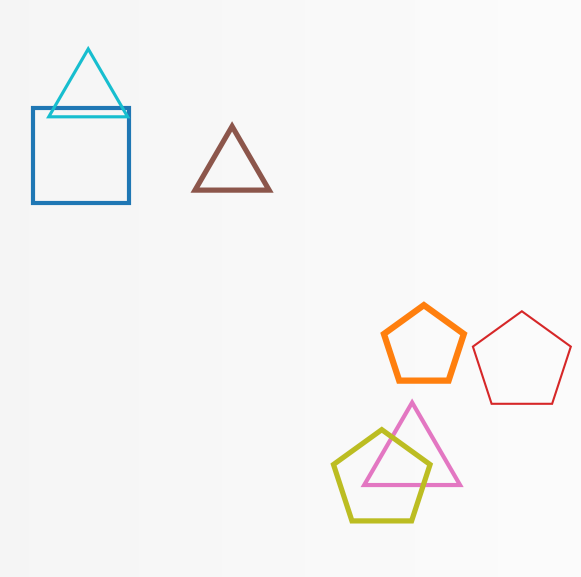[{"shape": "square", "thickness": 2, "radius": 0.41, "center": [0.139, 0.73]}, {"shape": "pentagon", "thickness": 3, "radius": 0.36, "center": [0.729, 0.399]}, {"shape": "pentagon", "thickness": 1, "radius": 0.44, "center": [0.898, 0.372]}, {"shape": "triangle", "thickness": 2.5, "radius": 0.37, "center": [0.399, 0.707]}, {"shape": "triangle", "thickness": 2, "radius": 0.48, "center": [0.709, 0.207]}, {"shape": "pentagon", "thickness": 2.5, "radius": 0.44, "center": [0.657, 0.168]}, {"shape": "triangle", "thickness": 1.5, "radius": 0.39, "center": [0.152, 0.836]}]